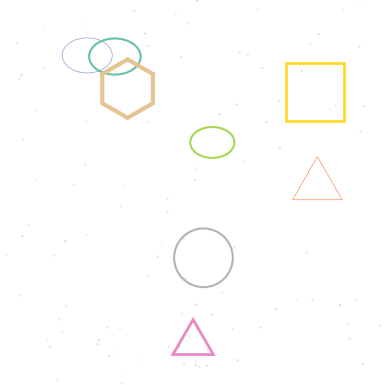[{"shape": "oval", "thickness": 1.5, "radius": 0.33, "center": [0.298, 0.853]}, {"shape": "triangle", "thickness": 0.5, "radius": 0.37, "center": [0.824, 0.518]}, {"shape": "oval", "thickness": 0.5, "radius": 0.33, "center": [0.227, 0.856]}, {"shape": "triangle", "thickness": 2, "radius": 0.3, "center": [0.502, 0.109]}, {"shape": "oval", "thickness": 1.5, "radius": 0.29, "center": [0.551, 0.63]}, {"shape": "square", "thickness": 2, "radius": 0.37, "center": [0.819, 0.761]}, {"shape": "hexagon", "thickness": 3, "radius": 0.38, "center": [0.331, 0.77]}, {"shape": "circle", "thickness": 1.5, "radius": 0.38, "center": [0.528, 0.33]}]